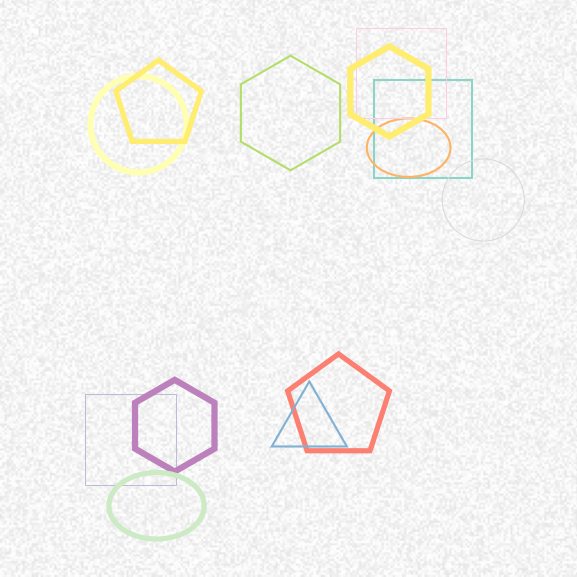[{"shape": "square", "thickness": 1, "radius": 0.43, "center": [0.733, 0.776]}, {"shape": "circle", "thickness": 3, "radius": 0.42, "center": [0.24, 0.784]}, {"shape": "square", "thickness": 0.5, "radius": 0.39, "center": [0.225, 0.238]}, {"shape": "pentagon", "thickness": 2.5, "radius": 0.46, "center": [0.586, 0.294]}, {"shape": "triangle", "thickness": 1, "radius": 0.38, "center": [0.536, 0.264]}, {"shape": "oval", "thickness": 1, "radius": 0.36, "center": [0.708, 0.743]}, {"shape": "hexagon", "thickness": 1, "radius": 0.5, "center": [0.503, 0.803]}, {"shape": "square", "thickness": 0.5, "radius": 0.39, "center": [0.695, 0.873]}, {"shape": "circle", "thickness": 0.5, "radius": 0.36, "center": [0.837, 0.653]}, {"shape": "hexagon", "thickness": 3, "radius": 0.4, "center": [0.303, 0.262]}, {"shape": "oval", "thickness": 2.5, "radius": 0.41, "center": [0.271, 0.123]}, {"shape": "hexagon", "thickness": 3, "radius": 0.39, "center": [0.674, 0.841]}, {"shape": "pentagon", "thickness": 2.5, "radius": 0.39, "center": [0.275, 0.817]}]